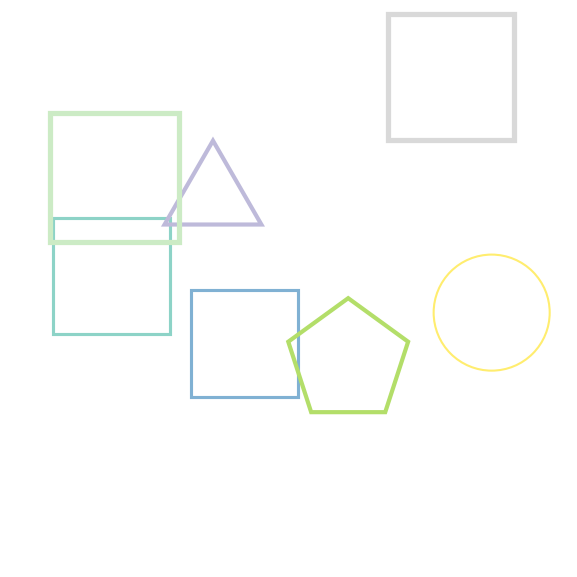[{"shape": "square", "thickness": 1.5, "radius": 0.5, "center": [0.193, 0.521]}, {"shape": "triangle", "thickness": 2, "radius": 0.48, "center": [0.369, 0.659]}, {"shape": "square", "thickness": 1.5, "radius": 0.46, "center": [0.423, 0.404]}, {"shape": "pentagon", "thickness": 2, "radius": 0.55, "center": [0.603, 0.374]}, {"shape": "square", "thickness": 2.5, "radius": 0.55, "center": [0.78, 0.865]}, {"shape": "square", "thickness": 2.5, "radius": 0.56, "center": [0.198, 0.692]}, {"shape": "circle", "thickness": 1, "radius": 0.5, "center": [0.851, 0.458]}]